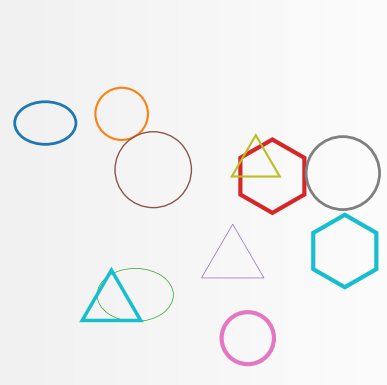[{"shape": "oval", "thickness": 2, "radius": 0.39, "center": [0.117, 0.68]}, {"shape": "circle", "thickness": 1.5, "radius": 0.34, "center": [0.314, 0.704]}, {"shape": "oval", "thickness": 0.5, "radius": 0.49, "center": [0.349, 0.234]}, {"shape": "hexagon", "thickness": 3, "radius": 0.48, "center": [0.703, 0.542]}, {"shape": "triangle", "thickness": 0.5, "radius": 0.47, "center": [0.601, 0.325]}, {"shape": "circle", "thickness": 1, "radius": 0.49, "center": [0.395, 0.559]}, {"shape": "circle", "thickness": 3, "radius": 0.34, "center": [0.639, 0.122]}, {"shape": "circle", "thickness": 2, "radius": 0.47, "center": [0.885, 0.55]}, {"shape": "triangle", "thickness": 1.5, "radius": 0.36, "center": [0.66, 0.577]}, {"shape": "triangle", "thickness": 2.5, "radius": 0.44, "center": [0.288, 0.211]}, {"shape": "hexagon", "thickness": 3, "radius": 0.47, "center": [0.89, 0.348]}]